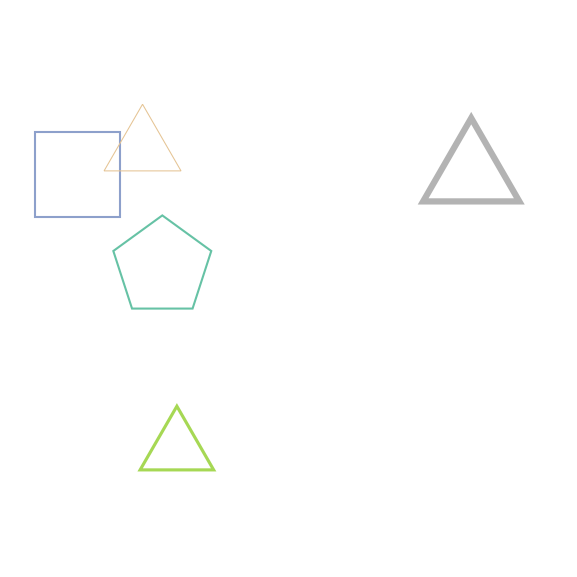[{"shape": "pentagon", "thickness": 1, "radius": 0.45, "center": [0.281, 0.537]}, {"shape": "square", "thickness": 1, "radius": 0.37, "center": [0.134, 0.697]}, {"shape": "triangle", "thickness": 1.5, "radius": 0.37, "center": [0.306, 0.222]}, {"shape": "triangle", "thickness": 0.5, "radius": 0.38, "center": [0.247, 0.742]}, {"shape": "triangle", "thickness": 3, "radius": 0.48, "center": [0.816, 0.698]}]